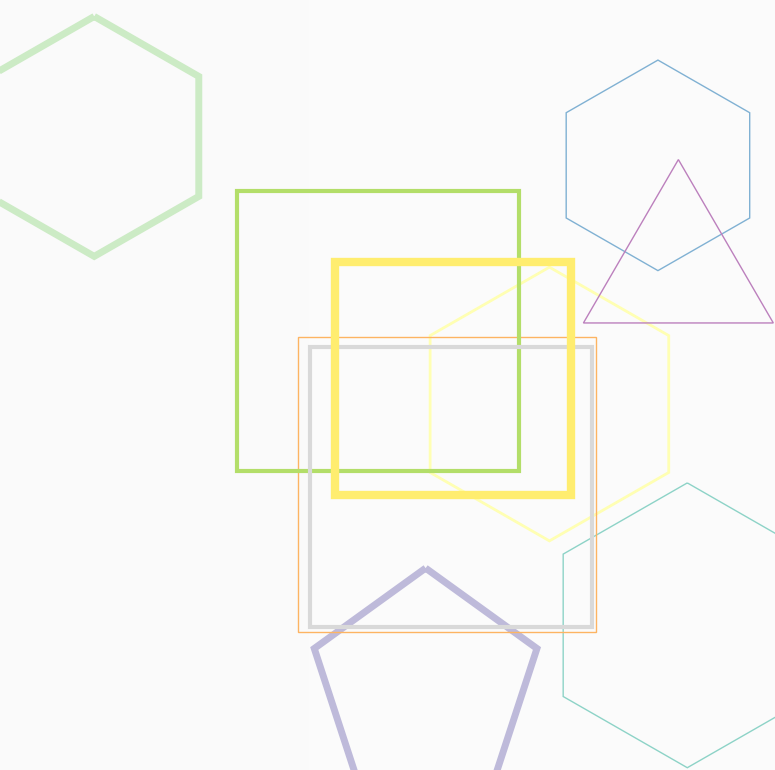[{"shape": "hexagon", "thickness": 0.5, "radius": 0.92, "center": [0.887, 0.188]}, {"shape": "hexagon", "thickness": 1, "radius": 0.89, "center": [0.709, 0.475]}, {"shape": "pentagon", "thickness": 2.5, "radius": 0.76, "center": [0.549, 0.111]}, {"shape": "hexagon", "thickness": 0.5, "radius": 0.68, "center": [0.849, 0.785]}, {"shape": "square", "thickness": 0.5, "radius": 0.96, "center": [0.577, 0.37]}, {"shape": "square", "thickness": 1.5, "radius": 0.91, "center": [0.488, 0.571]}, {"shape": "square", "thickness": 1.5, "radius": 0.91, "center": [0.582, 0.367]}, {"shape": "triangle", "thickness": 0.5, "radius": 0.71, "center": [0.875, 0.651]}, {"shape": "hexagon", "thickness": 2.5, "radius": 0.78, "center": [0.122, 0.823]}, {"shape": "square", "thickness": 3, "radius": 0.76, "center": [0.584, 0.508]}]